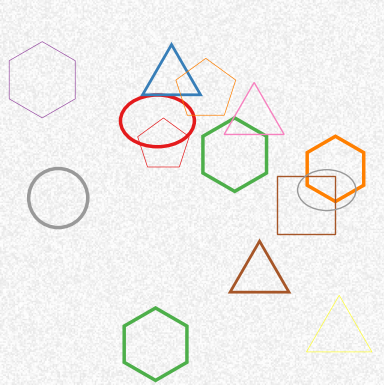[{"shape": "oval", "thickness": 2.5, "radius": 0.48, "center": [0.409, 0.686]}, {"shape": "pentagon", "thickness": 0.5, "radius": 0.35, "center": [0.424, 0.623]}, {"shape": "triangle", "thickness": 2, "radius": 0.43, "center": [0.446, 0.797]}, {"shape": "hexagon", "thickness": 2.5, "radius": 0.48, "center": [0.61, 0.598]}, {"shape": "hexagon", "thickness": 2.5, "radius": 0.47, "center": [0.404, 0.106]}, {"shape": "hexagon", "thickness": 0.5, "radius": 0.5, "center": [0.11, 0.793]}, {"shape": "hexagon", "thickness": 2.5, "radius": 0.42, "center": [0.871, 0.561]}, {"shape": "pentagon", "thickness": 0.5, "radius": 0.41, "center": [0.535, 0.767]}, {"shape": "triangle", "thickness": 0.5, "radius": 0.49, "center": [0.881, 0.135]}, {"shape": "square", "thickness": 1, "radius": 0.38, "center": [0.795, 0.467]}, {"shape": "triangle", "thickness": 2, "radius": 0.44, "center": [0.674, 0.285]}, {"shape": "triangle", "thickness": 1, "radius": 0.45, "center": [0.66, 0.696]}, {"shape": "oval", "thickness": 1, "radius": 0.38, "center": [0.849, 0.506]}, {"shape": "circle", "thickness": 2.5, "radius": 0.38, "center": [0.151, 0.486]}]